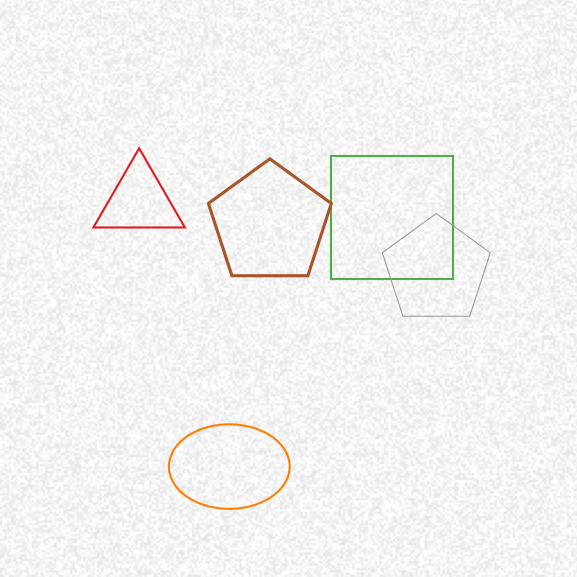[{"shape": "triangle", "thickness": 1, "radius": 0.46, "center": [0.241, 0.651]}, {"shape": "square", "thickness": 1, "radius": 0.53, "center": [0.679, 0.622]}, {"shape": "oval", "thickness": 1, "radius": 0.52, "center": [0.397, 0.191]}, {"shape": "pentagon", "thickness": 1.5, "radius": 0.56, "center": [0.467, 0.612]}, {"shape": "pentagon", "thickness": 0.5, "radius": 0.49, "center": [0.756, 0.531]}]